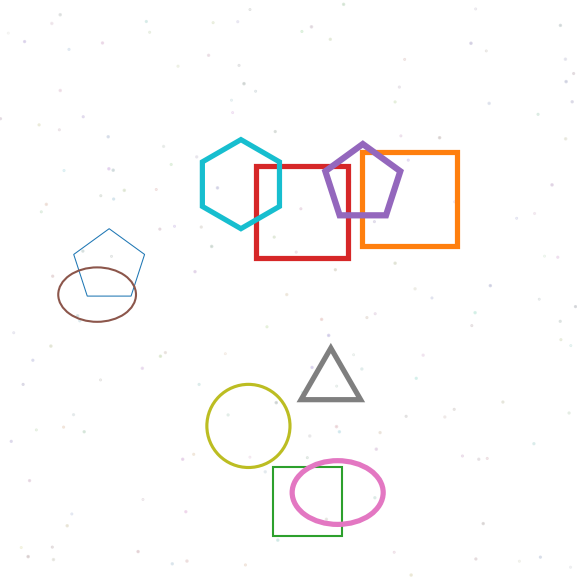[{"shape": "pentagon", "thickness": 0.5, "radius": 0.32, "center": [0.189, 0.539]}, {"shape": "square", "thickness": 2.5, "radius": 0.41, "center": [0.709, 0.655]}, {"shape": "square", "thickness": 1, "radius": 0.3, "center": [0.532, 0.131]}, {"shape": "square", "thickness": 2.5, "radius": 0.4, "center": [0.523, 0.632]}, {"shape": "pentagon", "thickness": 3, "radius": 0.34, "center": [0.628, 0.681]}, {"shape": "oval", "thickness": 1, "radius": 0.34, "center": [0.168, 0.489]}, {"shape": "oval", "thickness": 2.5, "radius": 0.39, "center": [0.585, 0.146]}, {"shape": "triangle", "thickness": 2.5, "radius": 0.3, "center": [0.573, 0.337]}, {"shape": "circle", "thickness": 1.5, "radius": 0.36, "center": [0.43, 0.262]}, {"shape": "hexagon", "thickness": 2.5, "radius": 0.39, "center": [0.417, 0.68]}]